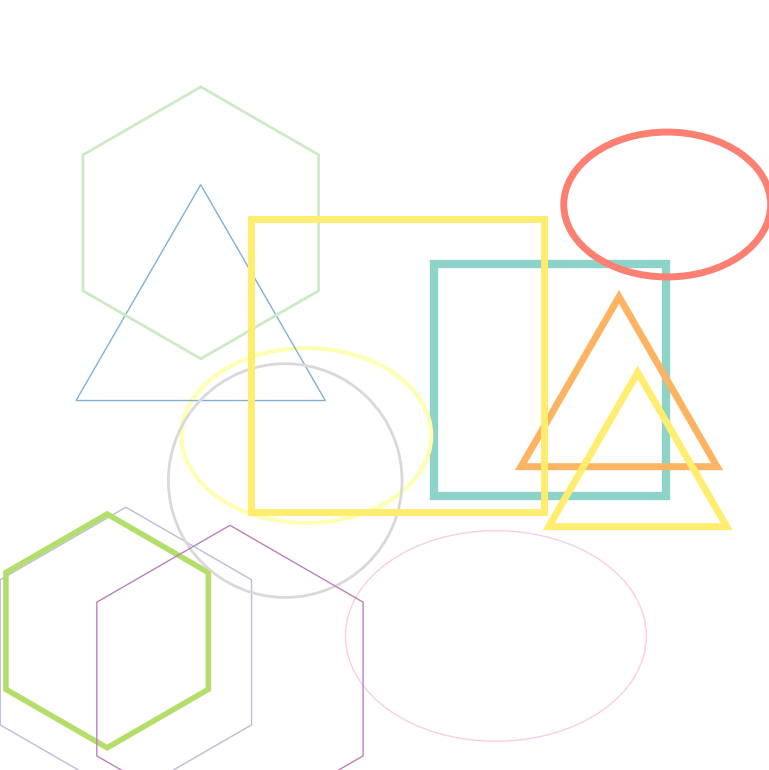[{"shape": "square", "thickness": 3, "radius": 0.75, "center": [0.714, 0.506]}, {"shape": "oval", "thickness": 1.5, "radius": 0.81, "center": [0.398, 0.434]}, {"shape": "hexagon", "thickness": 0.5, "radius": 0.94, "center": [0.163, 0.153]}, {"shape": "oval", "thickness": 2.5, "radius": 0.67, "center": [0.867, 0.734]}, {"shape": "triangle", "thickness": 0.5, "radius": 0.93, "center": [0.261, 0.573]}, {"shape": "triangle", "thickness": 2.5, "radius": 0.74, "center": [0.804, 0.467]}, {"shape": "hexagon", "thickness": 2, "radius": 0.76, "center": [0.139, 0.181]}, {"shape": "oval", "thickness": 0.5, "radius": 0.98, "center": [0.644, 0.174]}, {"shape": "circle", "thickness": 1, "radius": 0.76, "center": [0.37, 0.376]}, {"shape": "hexagon", "thickness": 0.5, "radius": 1.0, "center": [0.299, 0.118]}, {"shape": "hexagon", "thickness": 1, "radius": 0.88, "center": [0.261, 0.711]}, {"shape": "triangle", "thickness": 2.5, "radius": 0.67, "center": [0.828, 0.383]}, {"shape": "square", "thickness": 2.5, "radius": 0.95, "center": [0.516, 0.526]}]